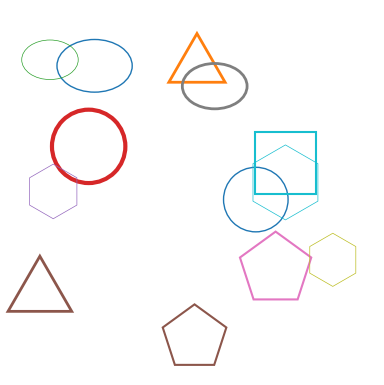[{"shape": "circle", "thickness": 1, "radius": 0.42, "center": [0.664, 0.482]}, {"shape": "oval", "thickness": 1, "radius": 0.49, "center": [0.246, 0.829]}, {"shape": "triangle", "thickness": 2, "radius": 0.42, "center": [0.512, 0.829]}, {"shape": "oval", "thickness": 0.5, "radius": 0.37, "center": [0.13, 0.845]}, {"shape": "circle", "thickness": 3, "radius": 0.48, "center": [0.23, 0.62]}, {"shape": "hexagon", "thickness": 0.5, "radius": 0.35, "center": [0.138, 0.503]}, {"shape": "pentagon", "thickness": 1.5, "radius": 0.43, "center": [0.505, 0.123]}, {"shape": "triangle", "thickness": 2, "radius": 0.48, "center": [0.104, 0.239]}, {"shape": "pentagon", "thickness": 1.5, "radius": 0.49, "center": [0.716, 0.301]}, {"shape": "oval", "thickness": 2, "radius": 0.42, "center": [0.558, 0.776]}, {"shape": "hexagon", "thickness": 0.5, "radius": 0.35, "center": [0.864, 0.325]}, {"shape": "square", "thickness": 1.5, "radius": 0.4, "center": [0.742, 0.577]}, {"shape": "hexagon", "thickness": 0.5, "radius": 0.49, "center": [0.741, 0.526]}]